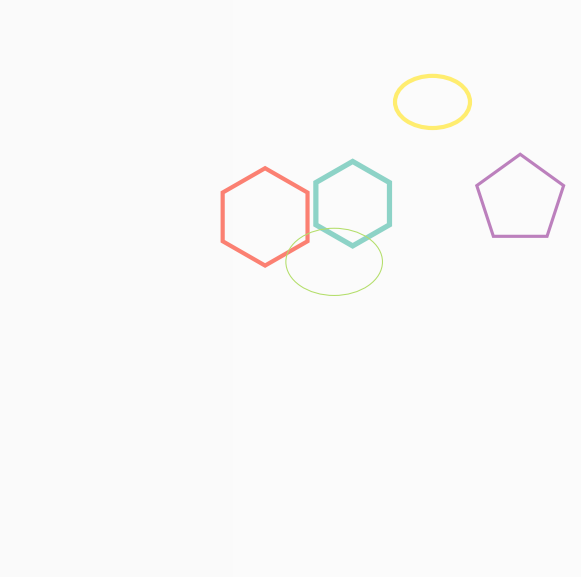[{"shape": "hexagon", "thickness": 2.5, "radius": 0.37, "center": [0.607, 0.646]}, {"shape": "hexagon", "thickness": 2, "radius": 0.42, "center": [0.456, 0.624]}, {"shape": "oval", "thickness": 0.5, "radius": 0.42, "center": [0.575, 0.546]}, {"shape": "pentagon", "thickness": 1.5, "radius": 0.39, "center": [0.895, 0.653]}, {"shape": "oval", "thickness": 2, "radius": 0.32, "center": [0.744, 0.823]}]